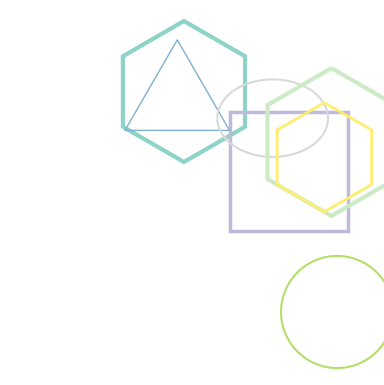[{"shape": "hexagon", "thickness": 3, "radius": 0.92, "center": [0.478, 0.762]}, {"shape": "square", "thickness": 2.5, "radius": 0.77, "center": [0.751, 0.555]}, {"shape": "triangle", "thickness": 1, "radius": 0.78, "center": [0.46, 0.74]}, {"shape": "circle", "thickness": 1.5, "radius": 0.73, "center": [0.876, 0.19]}, {"shape": "oval", "thickness": 1.5, "radius": 0.72, "center": [0.708, 0.693]}, {"shape": "hexagon", "thickness": 3, "radius": 0.96, "center": [0.861, 0.631]}, {"shape": "hexagon", "thickness": 2, "radius": 0.71, "center": [0.843, 0.592]}]